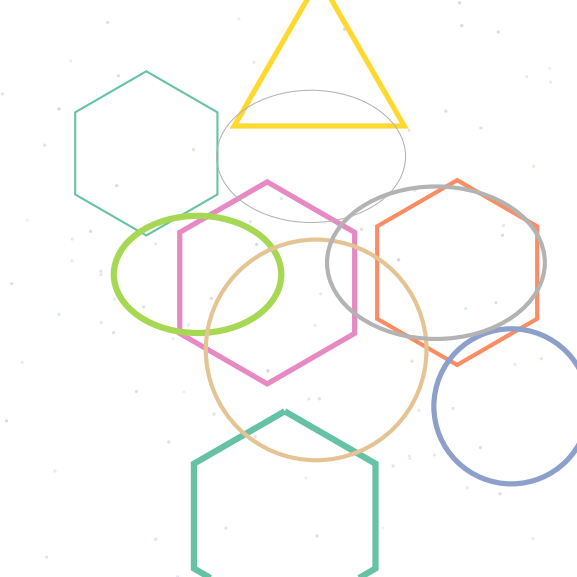[{"shape": "hexagon", "thickness": 3, "radius": 0.91, "center": [0.493, 0.105]}, {"shape": "hexagon", "thickness": 1, "radius": 0.71, "center": [0.253, 0.734]}, {"shape": "hexagon", "thickness": 2, "radius": 0.8, "center": [0.792, 0.527]}, {"shape": "circle", "thickness": 2.5, "radius": 0.67, "center": [0.886, 0.296]}, {"shape": "hexagon", "thickness": 2.5, "radius": 0.87, "center": [0.463, 0.509]}, {"shape": "oval", "thickness": 3, "radius": 0.72, "center": [0.342, 0.524]}, {"shape": "triangle", "thickness": 2.5, "radius": 0.85, "center": [0.553, 0.866]}, {"shape": "circle", "thickness": 2, "radius": 0.96, "center": [0.547, 0.393]}, {"shape": "oval", "thickness": 0.5, "radius": 0.82, "center": [0.539, 0.728]}, {"shape": "oval", "thickness": 2, "radius": 0.94, "center": [0.755, 0.544]}]